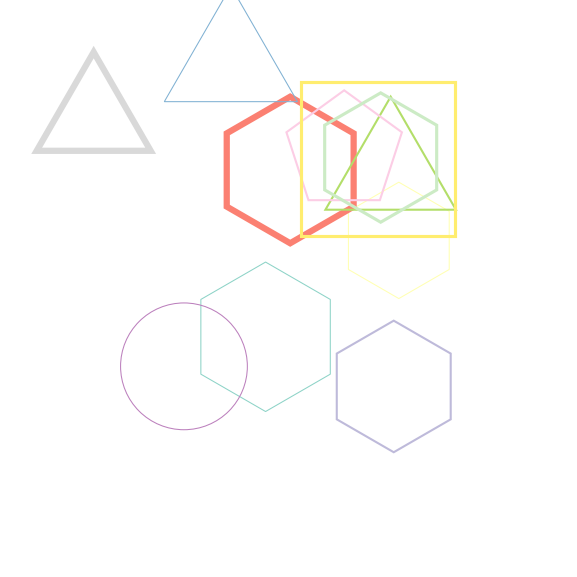[{"shape": "hexagon", "thickness": 0.5, "radius": 0.65, "center": [0.46, 0.416]}, {"shape": "hexagon", "thickness": 0.5, "radius": 0.5, "center": [0.691, 0.583]}, {"shape": "hexagon", "thickness": 1, "radius": 0.57, "center": [0.682, 0.33]}, {"shape": "hexagon", "thickness": 3, "radius": 0.63, "center": [0.502, 0.705]}, {"shape": "triangle", "thickness": 0.5, "radius": 0.67, "center": [0.4, 0.89]}, {"shape": "triangle", "thickness": 1, "radius": 0.65, "center": [0.677, 0.701]}, {"shape": "pentagon", "thickness": 1, "radius": 0.53, "center": [0.596, 0.738]}, {"shape": "triangle", "thickness": 3, "radius": 0.57, "center": [0.162, 0.795]}, {"shape": "circle", "thickness": 0.5, "radius": 0.55, "center": [0.319, 0.365]}, {"shape": "hexagon", "thickness": 1.5, "radius": 0.56, "center": [0.659, 0.726]}, {"shape": "square", "thickness": 1.5, "radius": 0.67, "center": [0.654, 0.724]}]